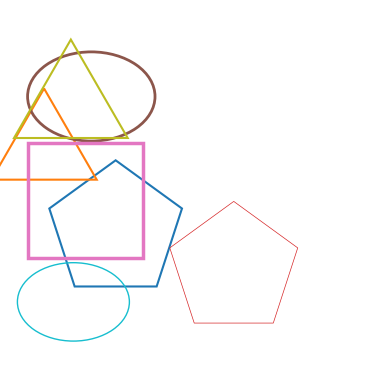[{"shape": "pentagon", "thickness": 1.5, "radius": 0.91, "center": [0.3, 0.402]}, {"shape": "triangle", "thickness": 1.5, "radius": 0.79, "center": [0.114, 0.612]}, {"shape": "pentagon", "thickness": 0.5, "radius": 0.87, "center": [0.607, 0.302]}, {"shape": "oval", "thickness": 2, "radius": 0.83, "center": [0.237, 0.749]}, {"shape": "square", "thickness": 2.5, "radius": 0.74, "center": [0.222, 0.479]}, {"shape": "triangle", "thickness": 1.5, "radius": 0.85, "center": [0.184, 0.727]}, {"shape": "oval", "thickness": 1, "radius": 0.73, "center": [0.191, 0.216]}]